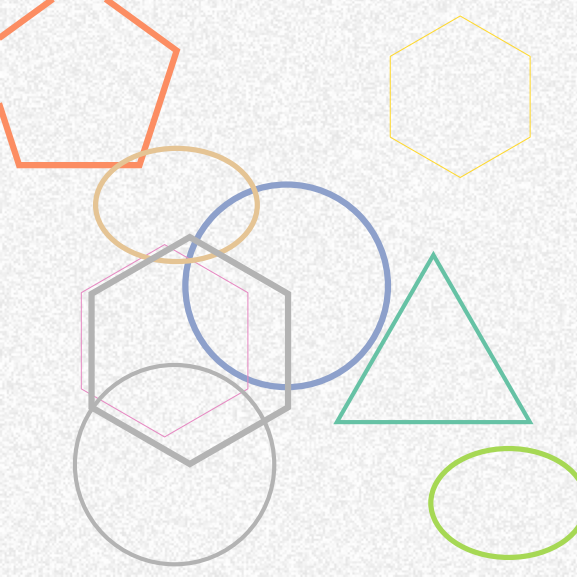[{"shape": "triangle", "thickness": 2, "radius": 0.96, "center": [0.75, 0.365]}, {"shape": "pentagon", "thickness": 3, "radius": 0.89, "center": [0.137, 0.857]}, {"shape": "circle", "thickness": 3, "radius": 0.88, "center": [0.496, 0.504]}, {"shape": "hexagon", "thickness": 0.5, "radius": 0.83, "center": [0.285, 0.409]}, {"shape": "oval", "thickness": 2.5, "radius": 0.67, "center": [0.881, 0.128]}, {"shape": "hexagon", "thickness": 0.5, "radius": 0.7, "center": [0.797, 0.832]}, {"shape": "oval", "thickness": 2.5, "radius": 0.7, "center": [0.306, 0.644]}, {"shape": "hexagon", "thickness": 3, "radius": 0.98, "center": [0.329, 0.392]}, {"shape": "circle", "thickness": 2, "radius": 0.86, "center": [0.302, 0.195]}]